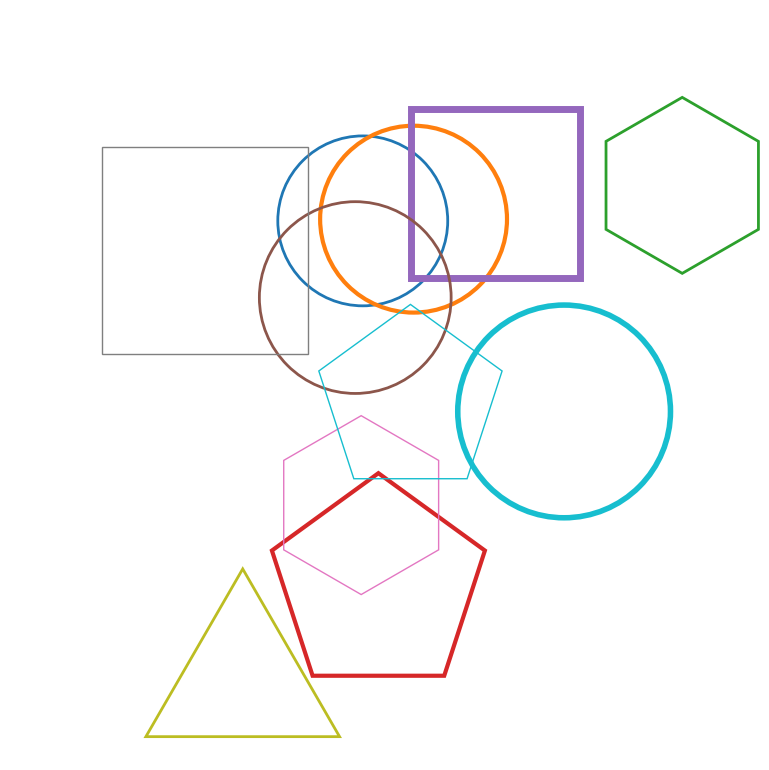[{"shape": "circle", "thickness": 1, "radius": 0.55, "center": [0.471, 0.713]}, {"shape": "circle", "thickness": 1.5, "radius": 0.61, "center": [0.537, 0.715]}, {"shape": "hexagon", "thickness": 1, "radius": 0.57, "center": [0.886, 0.759]}, {"shape": "pentagon", "thickness": 1.5, "radius": 0.73, "center": [0.491, 0.24]}, {"shape": "square", "thickness": 2.5, "radius": 0.55, "center": [0.643, 0.749]}, {"shape": "circle", "thickness": 1, "radius": 0.62, "center": [0.461, 0.614]}, {"shape": "hexagon", "thickness": 0.5, "radius": 0.58, "center": [0.469, 0.344]}, {"shape": "square", "thickness": 0.5, "radius": 0.67, "center": [0.266, 0.675]}, {"shape": "triangle", "thickness": 1, "radius": 0.73, "center": [0.315, 0.116]}, {"shape": "pentagon", "thickness": 0.5, "radius": 0.63, "center": [0.533, 0.48]}, {"shape": "circle", "thickness": 2, "radius": 0.69, "center": [0.733, 0.466]}]